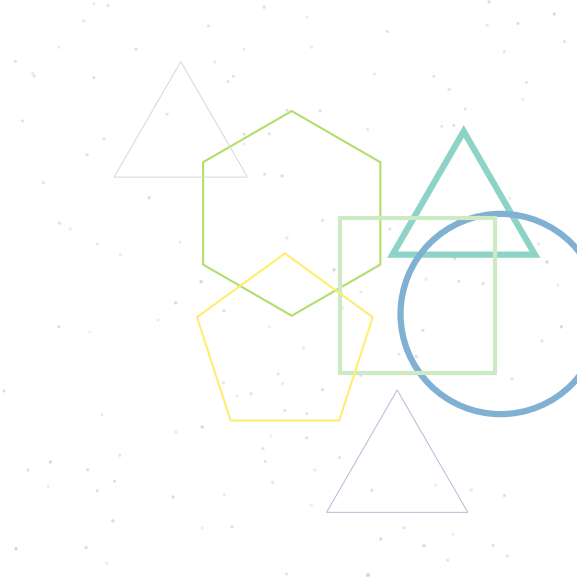[{"shape": "triangle", "thickness": 3, "radius": 0.71, "center": [0.803, 0.629]}, {"shape": "triangle", "thickness": 0.5, "radius": 0.71, "center": [0.688, 0.183]}, {"shape": "circle", "thickness": 3, "radius": 0.87, "center": [0.867, 0.455]}, {"shape": "hexagon", "thickness": 1, "radius": 0.89, "center": [0.505, 0.63]}, {"shape": "triangle", "thickness": 0.5, "radius": 0.67, "center": [0.313, 0.759]}, {"shape": "square", "thickness": 2, "radius": 0.67, "center": [0.723, 0.487]}, {"shape": "pentagon", "thickness": 1, "radius": 0.8, "center": [0.493, 0.4]}]